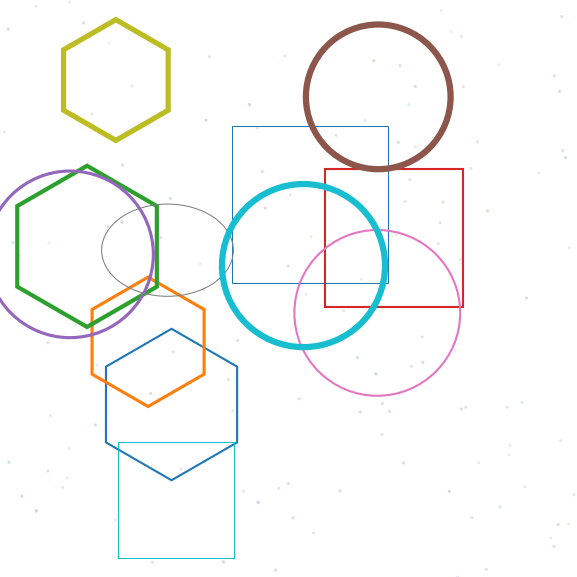[{"shape": "square", "thickness": 0.5, "radius": 0.68, "center": [0.537, 0.645]}, {"shape": "hexagon", "thickness": 1, "radius": 0.66, "center": [0.297, 0.299]}, {"shape": "hexagon", "thickness": 1.5, "radius": 0.56, "center": [0.256, 0.407]}, {"shape": "hexagon", "thickness": 2, "radius": 0.7, "center": [0.151, 0.573]}, {"shape": "square", "thickness": 1, "radius": 0.6, "center": [0.682, 0.586]}, {"shape": "circle", "thickness": 1.5, "radius": 0.72, "center": [0.121, 0.559]}, {"shape": "circle", "thickness": 3, "radius": 0.63, "center": [0.655, 0.831]}, {"shape": "circle", "thickness": 1, "radius": 0.72, "center": [0.653, 0.457]}, {"shape": "oval", "thickness": 0.5, "radius": 0.57, "center": [0.29, 0.566]}, {"shape": "hexagon", "thickness": 2.5, "radius": 0.52, "center": [0.201, 0.861]}, {"shape": "circle", "thickness": 3, "radius": 0.71, "center": [0.526, 0.539]}, {"shape": "square", "thickness": 0.5, "radius": 0.5, "center": [0.305, 0.133]}]